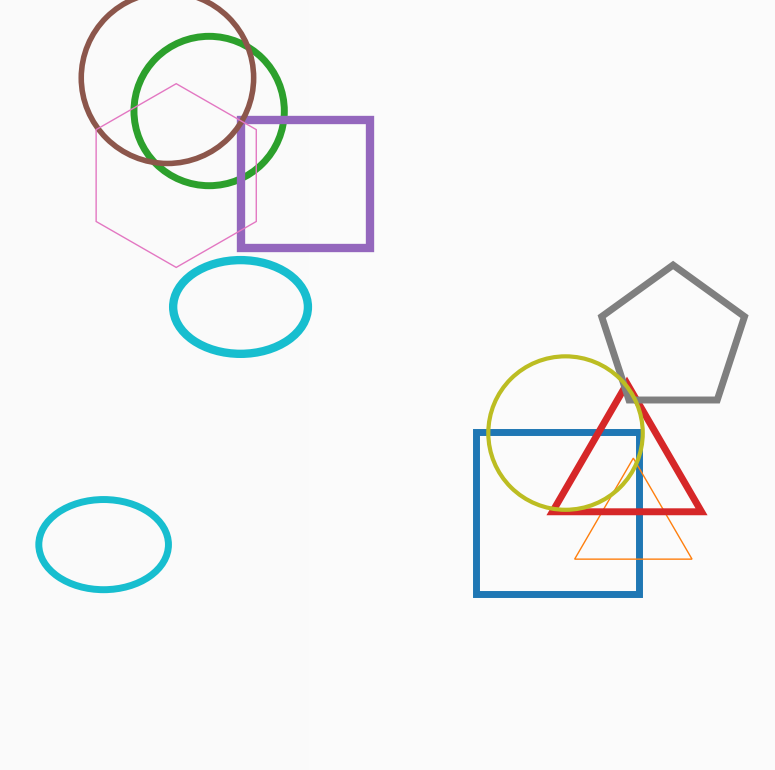[{"shape": "square", "thickness": 2.5, "radius": 0.53, "center": [0.72, 0.333]}, {"shape": "triangle", "thickness": 0.5, "radius": 0.44, "center": [0.817, 0.318]}, {"shape": "circle", "thickness": 2.5, "radius": 0.48, "center": [0.27, 0.856]}, {"shape": "triangle", "thickness": 2.5, "radius": 0.56, "center": [0.809, 0.391]}, {"shape": "square", "thickness": 3, "radius": 0.42, "center": [0.394, 0.762]}, {"shape": "circle", "thickness": 2, "radius": 0.56, "center": [0.216, 0.899]}, {"shape": "hexagon", "thickness": 0.5, "radius": 0.6, "center": [0.227, 0.772]}, {"shape": "pentagon", "thickness": 2.5, "radius": 0.48, "center": [0.869, 0.559]}, {"shape": "circle", "thickness": 1.5, "radius": 0.5, "center": [0.73, 0.438]}, {"shape": "oval", "thickness": 2.5, "radius": 0.42, "center": [0.134, 0.293]}, {"shape": "oval", "thickness": 3, "radius": 0.43, "center": [0.31, 0.601]}]